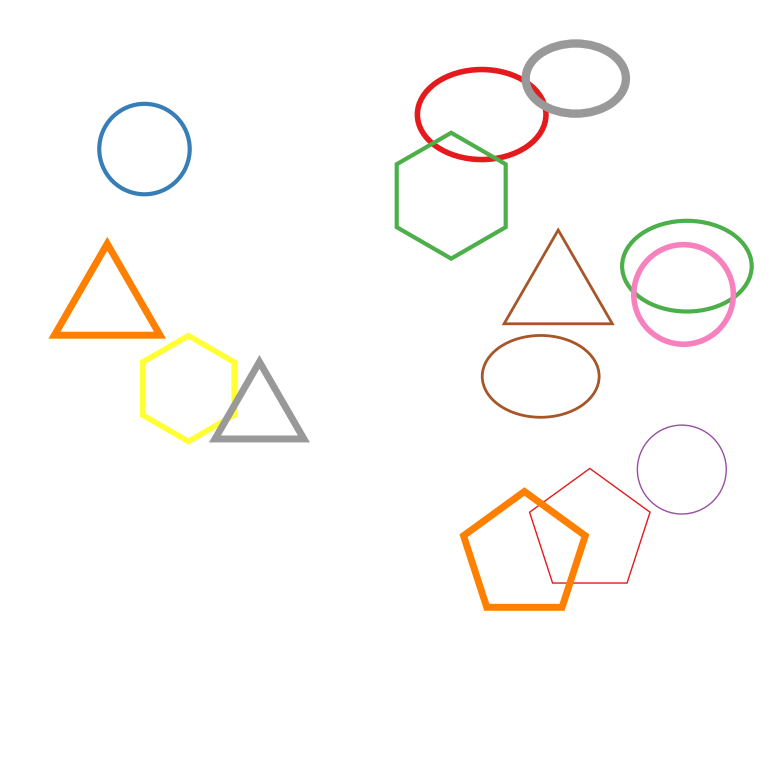[{"shape": "pentagon", "thickness": 0.5, "radius": 0.41, "center": [0.766, 0.309]}, {"shape": "oval", "thickness": 2, "radius": 0.42, "center": [0.626, 0.851]}, {"shape": "circle", "thickness": 1.5, "radius": 0.29, "center": [0.188, 0.806]}, {"shape": "hexagon", "thickness": 1.5, "radius": 0.41, "center": [0.586, 0.746]}, {"shape": "oval", "thickness": 1.5, "radius": 0.42, "center": [0.892, 0.654]}, {"shape": "circle", "thickness": 0.5, "radius": 0.29, "center": [0.885, 0.39]}, {"shape": "triangle", "thickness": 2.5, "radius": 0.4, "center": [0.139, 0.604]}, {"shape": "pentagon", "thickness": 2.5, "radius": 0.42, "center": [0.681, 0.279]}, {"shape": "hexagon", "thickness": 2, "radius": 0.34, "center": [0.245, 0.495]}, {"shape": "triangle", "thickness": 1, "radius": 0.41, "center": [0.725, 0.62]}, {"shape": "oval", "thickness": 1, "radius": 0.38, "center": [0.702, 0.511]}, {"shape": "circle", "thickness": 2, "radius": 0.32, "center": [0.888, 0.618]}, {"shape": "oval", "thickness": 3, "radius": 0.33, "center": [0.748, 0.898]}, {"shape": "triangle", "thickness": 2.5, "radius": 0.33, "center": [0.337, 0.463]}]